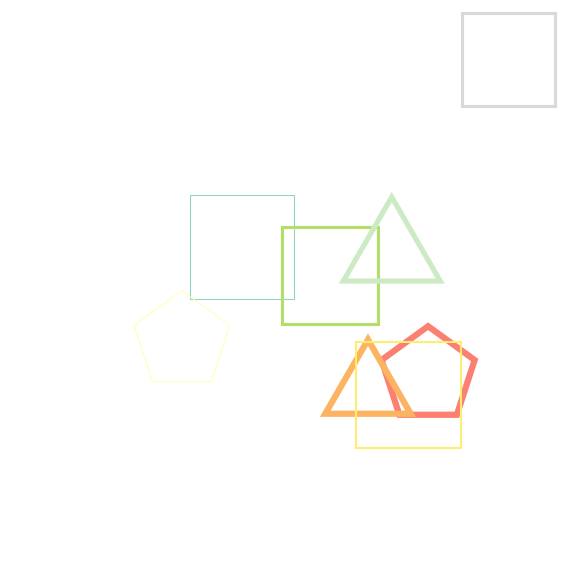[{"shape": "square", "thickness": 0.5, "radius": 0.45, "center": [0.419, 0.572]}, {"shape": "pentagon", "thickness": 0.5, "radius": 0.43, "center": [0.315, 0.409]}, {"shape": "pentagon", "thickness": 3, "radius": 0.42, "center": [0.741, 0.349]}, {"shape": "triangle", "thickness": 3, "radius": 0.43, "center": [0.637, 0.325]}, {"shape": "square", "thickness": 1.5, "radius": 0.42, "center": [0.572, 0.522]}, {"shape": "square", "thickness": 1.5, "radius": 0.4, "center": [0.881, 0.897]}, {"shape": "triangle", "thickness": 2.5, "radius": 0.48, "center": [0.678, 0.561]}, {"shape": "square", "thickness": 1, "radius": 0.46, "center": [0.708, 0.315]}]